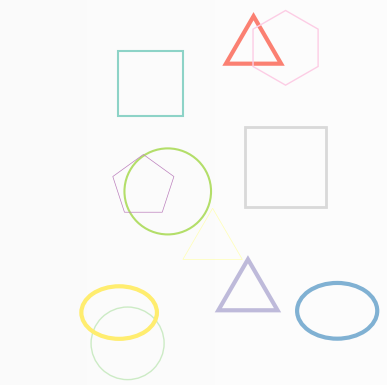[{"shape": "square", "thickness": 1.5, "radius": 0.42, "center": [0.388, 0.783]}, {"shape": "triangle", "thickness": 0.5, "radius": 0.44, "center": [0.549, 0.37]}, {"shape": "triangle", "thickness": 3, "radius": 0.44, "center": [0.64, 0.238]}, {"shape": "triangle", "thickness": 3, "radius": 0.41, "center": [0.654, 0.876]}, {"shape": "oval", "thickness": 3, "radius": 0.52, "center": [0.87, 0.193]}, {"shape": "circle", "thickness": 1.5, "radius": 0.56, "center": [0.433, 0.503]}, {"shape": "hexagon", "thickness": 1, "radius": 0.48, "center": [0.737, 0.876]}, {"shape": "square", "thickness": 2, "radius": 0.52, "center": [0.737, 0.567]}, {"shape": "pentagon", "thickness": 0.5, "radius": 0.41, "center": [0.37, 0.516]}, {"shape": "circle", "thickness": 1, "radius": 0.47, "center": [0.329, 0.108]}, {"shape": "oval", "thickness": 3, "radius": 0.49, "center": [0.307, 0.188]}]